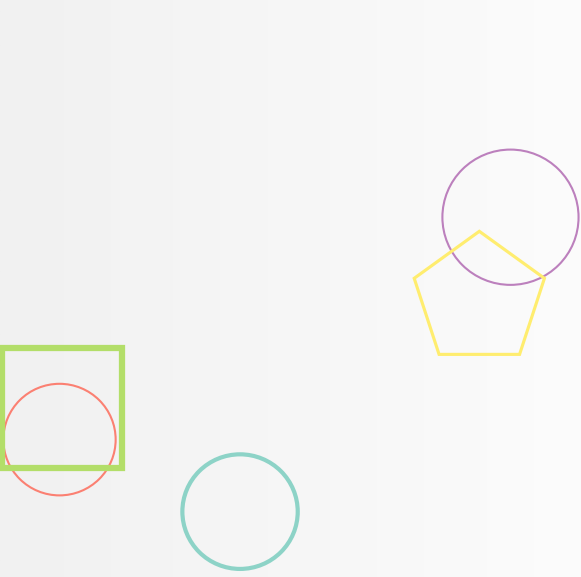[{"shape": "circle", "thickness": 2, "radius": 0.5, "center": [0.413, 0.113]}, {"shape": "circle", "thickness": 1, "radius": 0.48, "center": [0.102, 0.238]}, {"shape": "square", "thickness": 3, "radius": 0.52, "center": [0.107, 0.293]}, {"shape": "circle", "thickness": 1, "radius": 0.59, "center": [0.878, 0.623]}, {"shape": "pentagon", "thickness": 1.5, "radius": 0.59, "center": [0.825, 0.481]}]